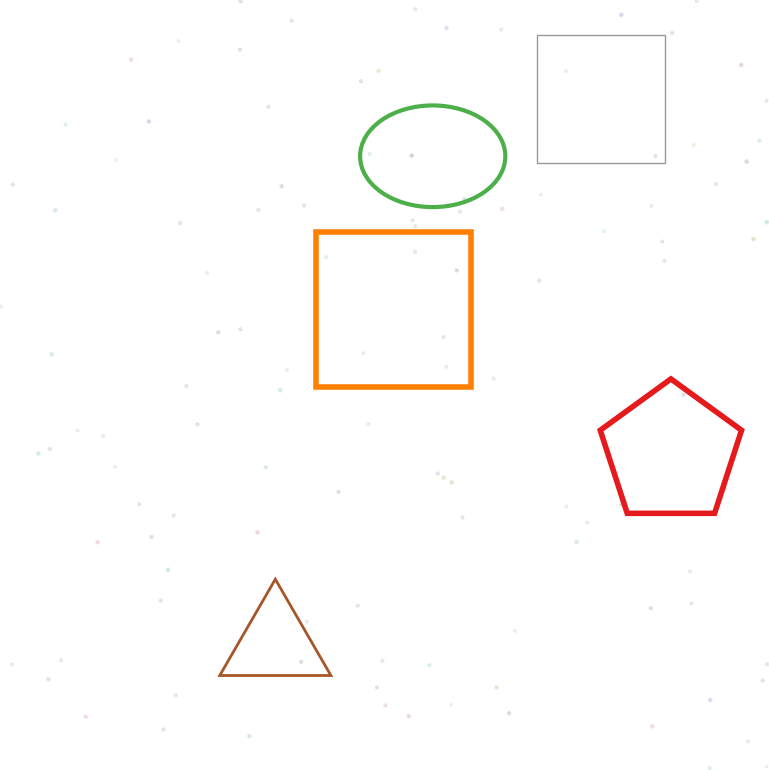[{"shape": "pentagon", "thickness": 2, "radius": 0.48, "center": [0.871, 0.411]}, {"shape": "oval", "thickness": 1.5, "radius": 0.47, "center": [0.562, 0.797]}, {"shape": "square", "thickness": 2, "radius": 0.5, "center": [0.511, 0.598]}, {"shape": "triangle", "thickness": 1, "radius": 0.42, "center": [0.358, 0.164]}, {"shape": "square", "thickness": 0.5, "radius": 0.42, "center": [0.78, 0.871]}]